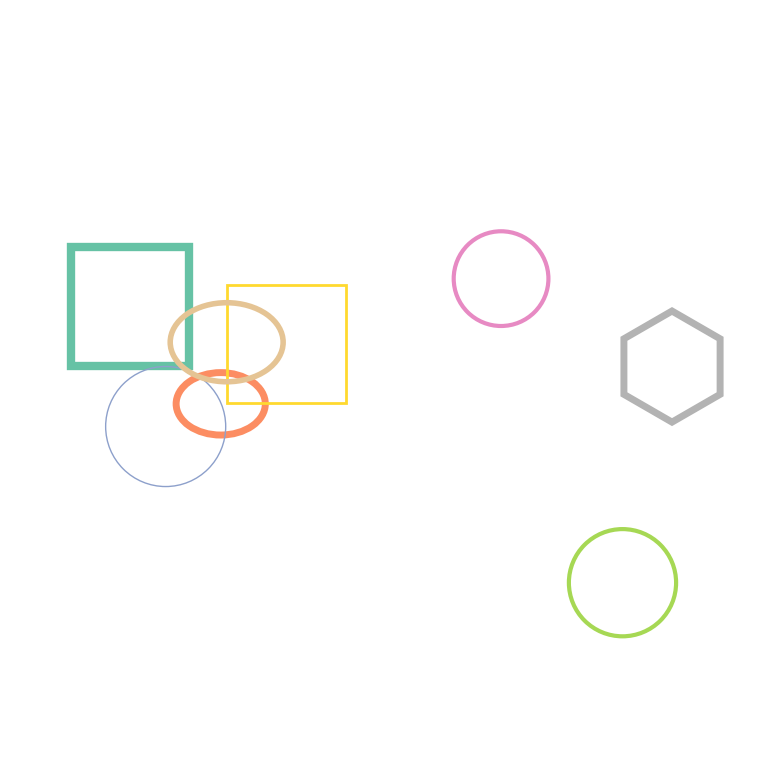[{"shape": "square", "thickness": 3, "radius": 0.38, "center": [0.168, 0.602]}, {"shape": "oval", "thickness": 2.5, "radius": 0.29, "center": [0.287, 0.476]}, {"shape": "circle", "thickness": 0.5, "radius": 0.39, "center": [0.215, 0.446]}, {"shape": "circle", "thickness": 1.5, "radius": 0.31, "center": [0.651, 0.638]}, {"shape": "circle", "thickness": 1.5, "radius": 0.35, "center": [0.808, 0.243]}, {"shape": "square", "thickness": 1, "radius": 0.39, "center": [0.372, 0.553]}, {"shape": "oval", "thickness": 2, "radius": 0.37, "center": [0.294, 0.556]}, {"shape": "hexagon", "thickness": 2.5, "radius": 0.36, "center": [0.873, 0.524]}]